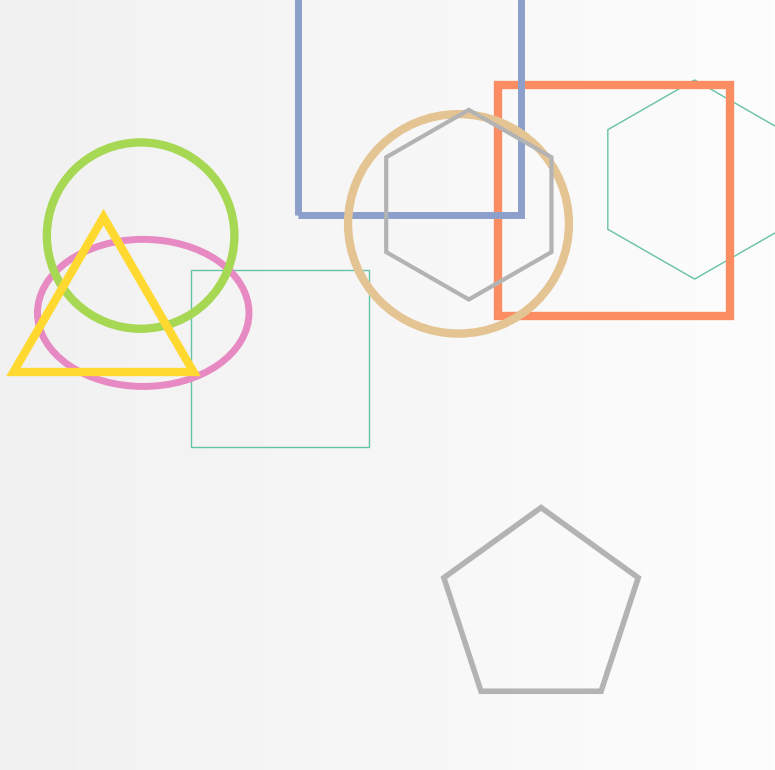[{"shape": "hexagon", "thickness": 0.5, "radius": 0.65, "center": [0.896, 0.767]}, {"shape": "square", "thickness": 0.5, "radius": 0.57, "center": [0.361, 0.534]}, {"shape": "square", "thickness": 3, "radius": 0.75, "center": [0.793, 0.74]}, {"shape": "square", "thickness": 2.5, "radius": 0.72, "center": [0.529, 0.864]}, {"shape": "oval", "thickness": 2.5, "radius": 0.68, "center": [0.185, 0.594]}, {"shape": "circle", "thickness": 3, "radius": 0.6, "center": [0.181, 0.694]}, {"shape": "triangle", "thickness": 3, "radius": 0.67, "center": [0.134, 0.584]}, {"shape": "circle", "thickness": 3, "radius": 0.71, "center": [0.592, 0.709]}, {"shape": "pentagon", "thickness": 2, "radius": 0.66, "center": [0.698, 0.209]}, {"shape": "hexagon", "thickness": 1.5, "radius": 0.62, "center": [0.605, 0.734]}]